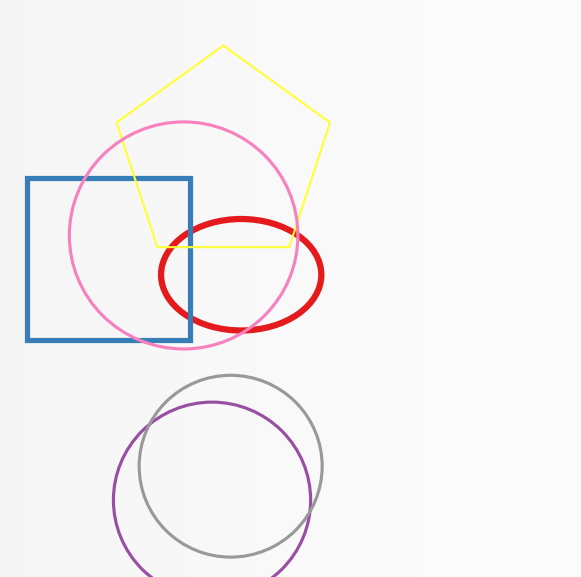[{"shape": "oval", "thickness": 3, "radius": 0.69, "center": [0.415, 0.523]}, {"shape": "square", "thickness": 2.5, "radius": 0.7, "center": [0.187, 0.55]}, {"shape": "circle", "thickness": 1.5, "radius": 0.85, "center": [0.365, 0.133]}, {"shape": "pentagon", "thickness": 1, "radius": 0.97, "center": [0.384, 0.727]}, {"shape": "circle", "thickness": 1.5, "radius": 0.98, "center": [0.316, 0.591]}, {"shape": "circle", "thickness": 1.5, "radius": 0.79, "center": [0.397, 0.192]}]